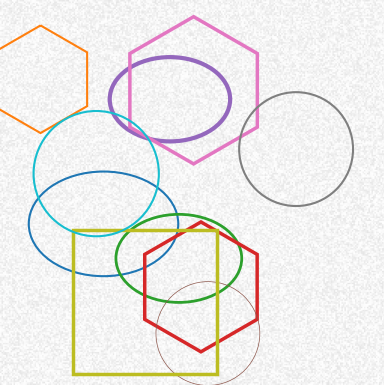[{"shape": "oval", "thickness": 1.5, "radius": 0.97, "center": [0.269, 0.419]}, {"shape": "hexagon", "thickness": 1.5, "radius": 0.7, "center": [0.105, 0.794]}, {"shape": "oval", "thickness": 2, "radius": 0.82, "center": [0.464, 0.329]}, {"shape": "hexagon", "thickness": 2.5, "radius": 0.84, "center": [0.522, 0.255]}, {"shape": "oval", "thickness": 3, "radius": 0.78, "center": [0.441, 0.742]}, {"shape": "circle", "thickness": 0.5, "radius": 0.67, "center": [0.54, 0.134]}, {"shape": "hexagon", "thickness": 2.5, "radius": 0.96, "center": [0.503, 0.765]}, {"shape": "circle", "thickness": 1.5, "radius": 0.74, "center": [0.769, 0.613]}, {"shape": "square", "thickness": 2.5, "radius": 0.94, "center": [0.377, 0.215]}, {"shape": "circle", "thickness": 1.5, "radius": 0.81, "center": [0.25, 0.549]}]